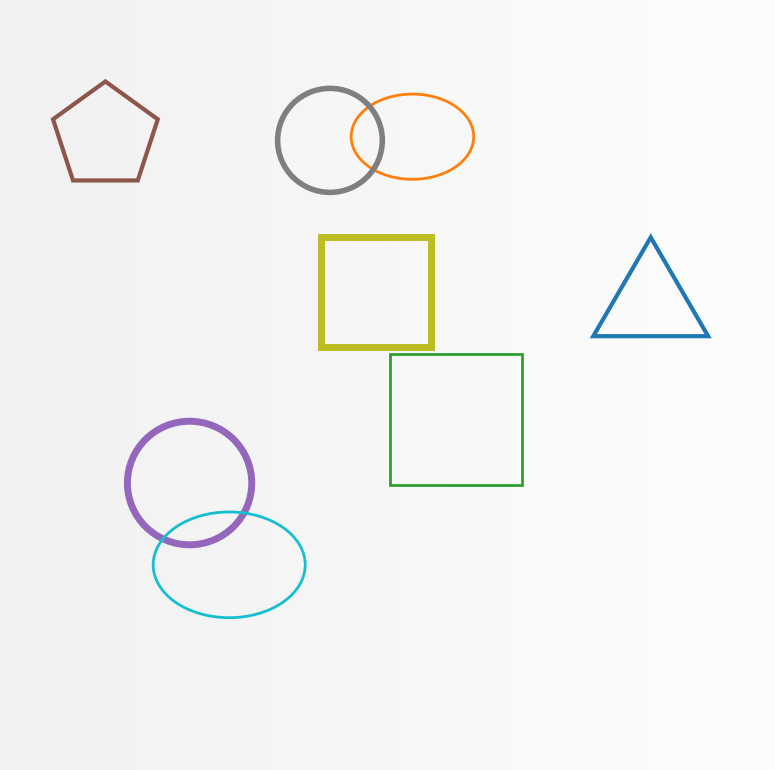[{"shape": "triangle", "thickness": 1.5, "radius": 0.43, "center": [0.84, 0.606]}, {"shape": "oval", "thickness": 1, "radius": 0.4, "center": [0.532, 0.822]}, {"shape": "square", "thickness": 1, "radius": 0.43, "center": [0.588, 0.455]}, {"shape": "circle", "thickness": 2.5, "radius": 0.4, "center": [0.245, 0.373]}, {"shape": "pentagon", "thickness": 1.5, "radius": 0.36, "center": [0.136, 0.823]}, {"shape": "circle", "thickness": 2, "radius": 0.34, "center": [0.426, 0.818]}, {"shape": "square", "thickness": 2.5, "radius": 0.36, "center": [0.485, 0.62]}, {"shape": "oval", "thickness": 1, "radius": 0.49, "center": [0.296, 0.266]}]